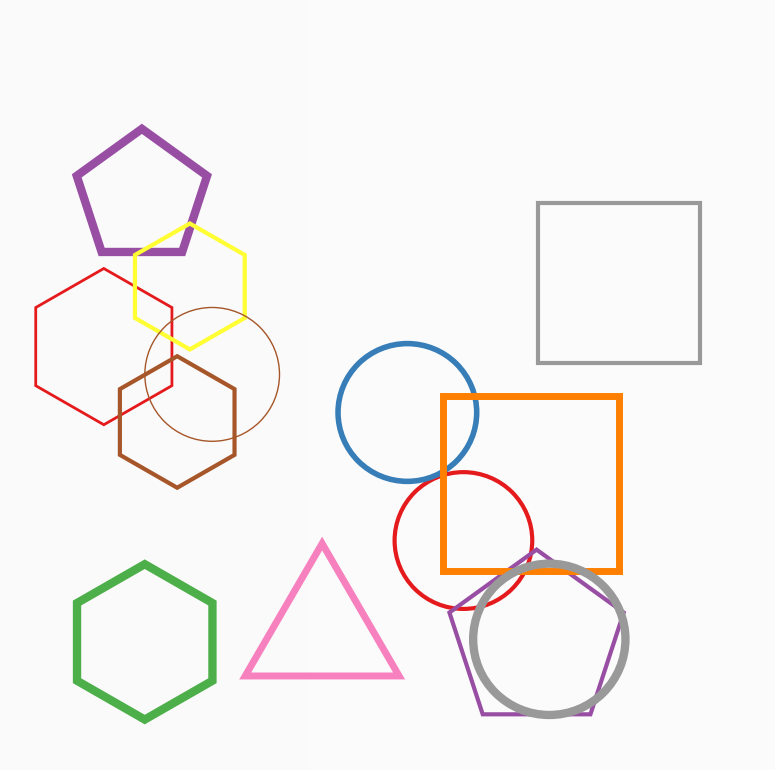[{"shape": "hexagon", "thickness": 1, "radius": 0.51, "center": [0.134, 0.55]}, {"shape": "circle", "thickness": 1.5, "radius": 0.44, "center": [0.598, 0.298]}, {"shape": "circle", "thickness": 2, "radius": 0.45, "center": [0.526, 0.464]}, {"shape": "hexagon", "thickness": 3, "radius": 0.5, "center": [0.187, 0.166]}, {"shape": "pentagon", "thickness": 3, "radius": 0.44, "center": [0.183, 0.744]}, {"shape": "pentagon", "thickness": 1.5, "radius": 0.59, "center": [0.692, 0.168]}, {"shape": "square", "thickness": 2.5, "radius": 0.57, "center": [0.686, 0.373]}, {"shape": "hexagon", "thickness": 1.5, "radius": 0.41, "center": [0.245, 0.628]}, {"shape": "circle", "thickness": 0.5, "radius": 0.43, "center": [0.274, 0.514]}, {"shape": "hexagon", "thickness": 1.5, "radius": 0.43, "center": [0.229, 0.452]}, {"shape": "triangle", "thickness": 2.5, "radius": 0.57, "center": [0.416, 0.179]}, {"shape": "circle", "thickness": 3, "radius": 0.49, "center": [0.709, 0.17]}, {"shape": "square", "thickness": 1.5, "radius": 0.52, "center": [0.799, 0.632]}]